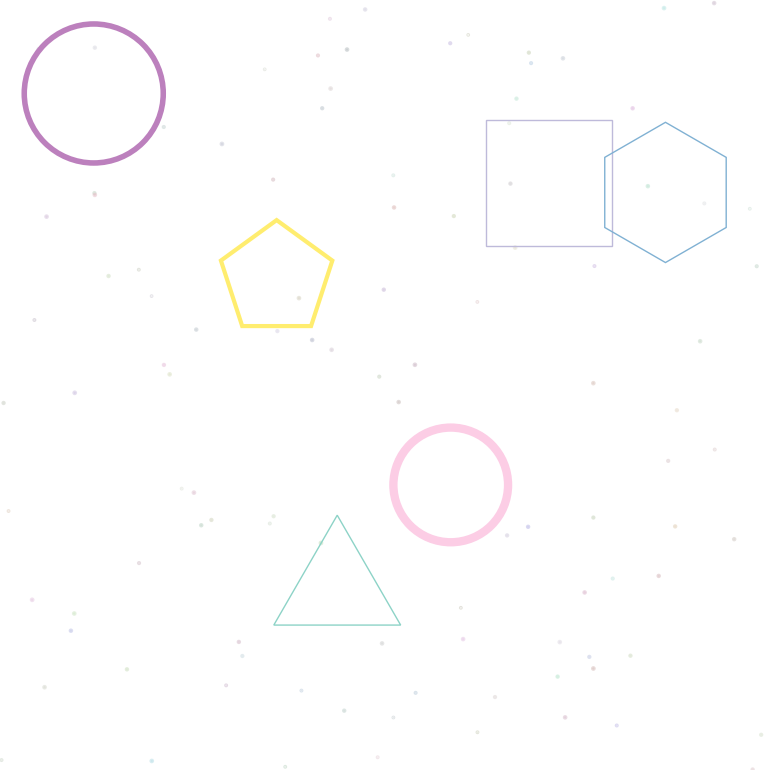[{"shape": "triangle", "thickness": 0.5, "radius": 0.48, "center": [0.438, 0.236]}, {"shape": "square", "thickness": 0.5, "radius": 0.41, "center": [0.713, 0.762]}, {"shape": "hexagon", "thickness": 0.5, "radius": 0.46, "center": [0.864, 0.75]}, {"shape": "circle", "thickness": 3, "radius": 0.37, "center": [0.585, 0.37]}, {"shape": "circle", "thickness": 2, "radius": 0.45, "center": [0.122, 0.879]}, {"shape": "pentagon", "thickness": 1.5, "radius": 0.38, "center": [0.359, 0.638]}]